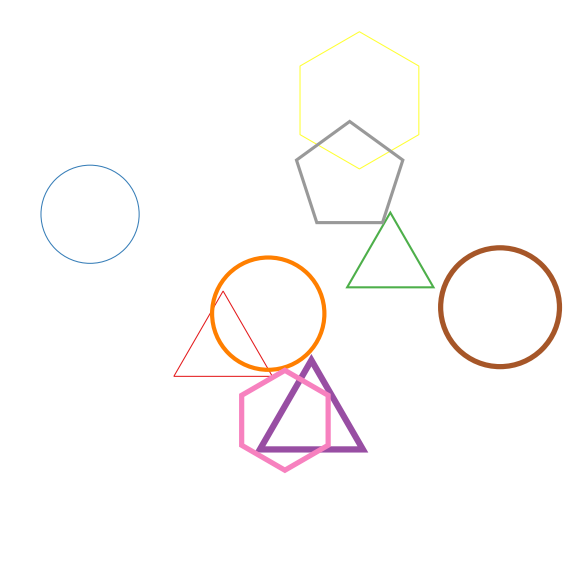[{"shape": "triangle", "thickness": 0.5, "radius": 0.49, "center": [0.386, 0.397]}, {"shape": "circle", "thickness": 0.5, "radius": 0.42, "center": [0.156, 0.628]}, {"shape": "triangle", "thickness": 1, "radius": 0.43, "center": [0.676, 0.545]}, {"shape": "triangle", "thickness": 3, "radius": 0.51, "center": [0.539, 0.272]}, {"shape": "circle", "thickness": 2, "radius": 0.49, "center": [0.464, 0.456]}, {"shape": "hexagon", "thickness": 0.5, "radius": 0.59, "center": [0.622, 0.825]}, {"shape": "circle", "thickness": 2.5, "radius": 0.51, "center": [0.866, 0.467]}, {"shape": "hexagon", "thickness": 2.5, "radius": 0.43, "center": [0.493, 0.271]}, {"shape": "pentagon", "thickness": 1.5, "radius": 0.48, "center": [0.605, 0.692]}]